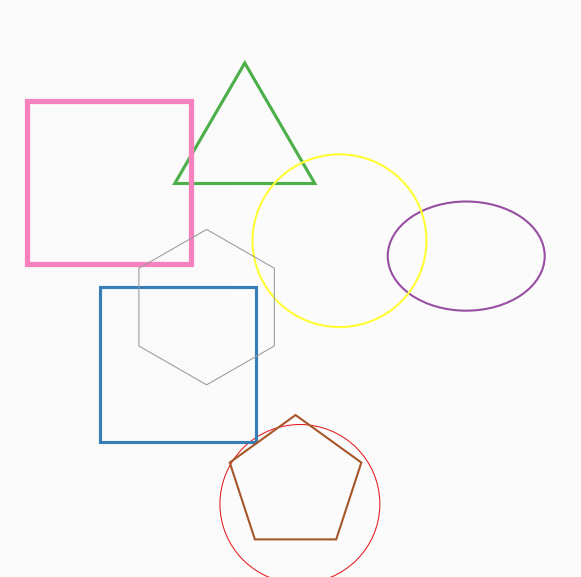[{"shape": "circle", "thickness": 0.5, "radius": 0.69, "center": [0.516, 0.126]}, {"shape": "square", "thickness": 1.5, "radius": 0.67, "center": [0.306, 0.368]}, {"shape": "triangle", "thickness": 1.5, "radius": 0.7, "center": [0.421, 0.751]}, {"shape": "oval", "thickness": 1, "radius": 0.68, "center": [0.802, 0.556]}, {"shape": "circle", "thickness": 1, "radius": 0.75, "center": [0.584, 0.582]}, {"shape": "pentagon", "thickness": 1, "radius": 0.6, "center": [0.508, 0.161]}, {"shape": "square", "thickness": 2.5, "radius": 0.7, "center": [0.188, 0.683]}, {"shape": "hexagon", "thickness": 0.5, "radius": 0.67, "center": [0.355, 0.467]}]